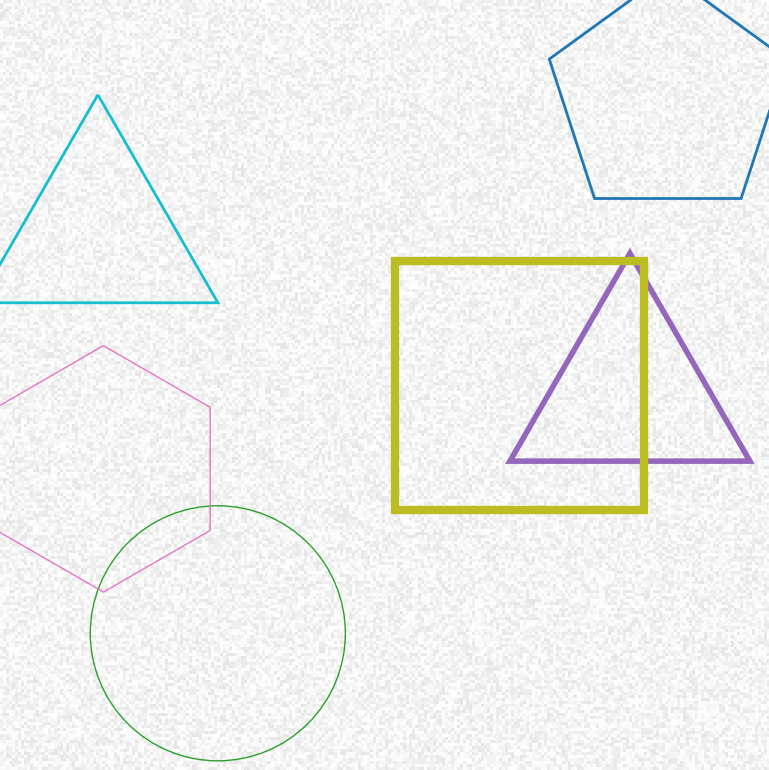[{"shape": "pentagon", "thickness": 1, "radius": 0.81, "center": [0.867, 0.873]}, {"shape": "circle", "thickness": 0.5, "radius": 0.83, "center": [0.283, 0.178]}, {"shape": "triangle", "thickness": 2, "radius": 0.9, "center": [0.818, 0.491]}, {"shape": "hexagon", "thickness": 0.5, "radius": 0.8, "center": [0.134, 0.391]}, {"shape": "square", "thickness": 3, "radius": 0.81, "center": [0.674, 0.5]}, {"shape": "triangle", "thickness": 1, "radius": 0.9, "center": [0.127, 0.697]}]